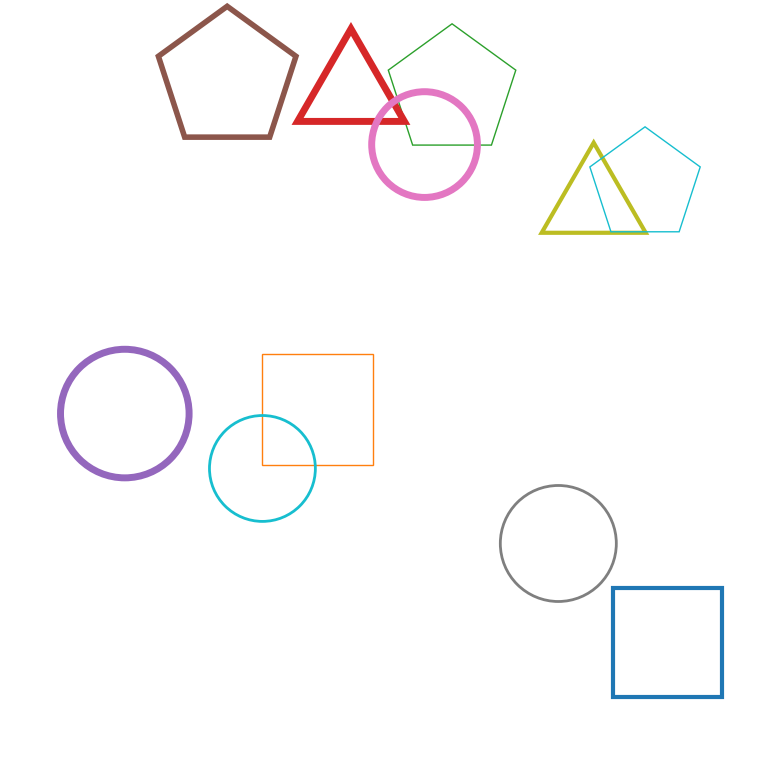[{"shape": "square", "thickness": 1.5, "radius": 0.35, "center": [0.867, 0.165]}, {"shape": "square", "thickness": 0.5, "radius": 0.36, "center": [0.412, 0.469]}, {"shape": "pentagon", "thickness": 0.5, "radius": 0.44, "center": [0.587, 0.882]}, {"shape": "triangle", "thickness": 2.5, "radius": 0.4, "center": [0.456, 0.882]}, {"shape": "circle", "thickness": 2.5, "radius": 0.42, "center": [0.162, 0.463]}, {"shape": "pentagon", "thickness": 2, "radius": 0.47, "center": [0.295, 0.898]}, {"shape": "circle", "thickness": 2.5, "radius": 0.34, "center": [0.551, 0.812]}, {"shape": "circle", "thickness": 1, "radius": 0.38, "center": [0.725, 0.294]}, {"shape": "triangle", "thickness": 1.5, "radius": 0.39, "center": [0.771, 0.737]}, {"shape": "pentagon", "thickness": 0.5, "radius": 0.38, "center": [0.838, 0.76]}, {"shape": "circle", "thickness": 1, "radius": 0.34, "center": [0.341, 0.392]}]